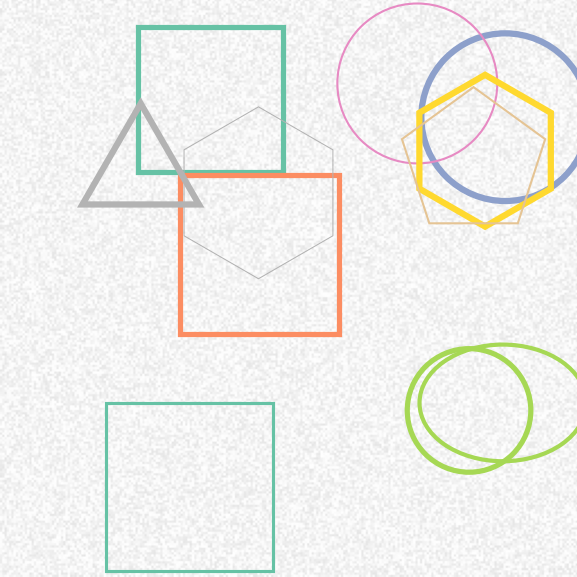[{"shape": "square", "thickness": 2.5, "radius": 0.63, "center": [0.364, 0.827]}, {"shape": "square", "thickness": 1.5, "radius": 0.73, "center": [0.328, 0.155]}, {"shape": "square", "thickness": 2.5, "radius": 0.69, "center": [0.45, 0.558]}, {"shape": "circle", "thickness": 3, "radius": 0.73, "center": [0.875, 0.796]}, {"shape": "circle", "thickness": 1, "radius": 0.69, "center": [0.723, 0.855]}, {"shape": "circle", "thickness": 2.5, "radius": 0.53, "center": [0.812, 0.288]}, {"shape": "oval", "thickness": 2, "radius": 0.72, "center": [0.871, 0.301]}, {"shape": "hexagon", "thickness": 3, "radius": 0.66, "center": [0.84, 0.738]}, {"shape": "pentagon", "thickness": 1, "radius": 0.65, "center": [0.82, 0.718]}, {"shape": "hexagon", "thickness": 0.5, "radius": 0.74, "center": [0.448, 0.665]}, {"shape": "triangle", "thickness": 3, "radius": 0.58, "center": [0.244, 0.703]}]